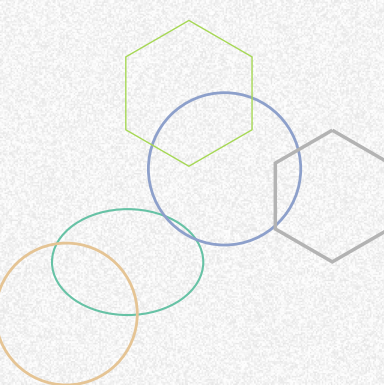[{"shape": "oval", "thickness": 1.5, "radius": 0.98, "center": [0.332, 0.319]}, {"shape": "circle", "thickness": 2, "radius": 0.99, "center": [0.583, 0.561]}, {"shape": "hexagon", "thickness": 1, "radius": 0.95, "center": [0.491, 0.758]}, {"shape": "circle", "thickness": 2, "radius": 0.92, "center": [0.172, 0.184]}, {"shape": "hexagon", "thickness": 2.5, "radius": 0.85, "center": [0.863, 0.491]}]